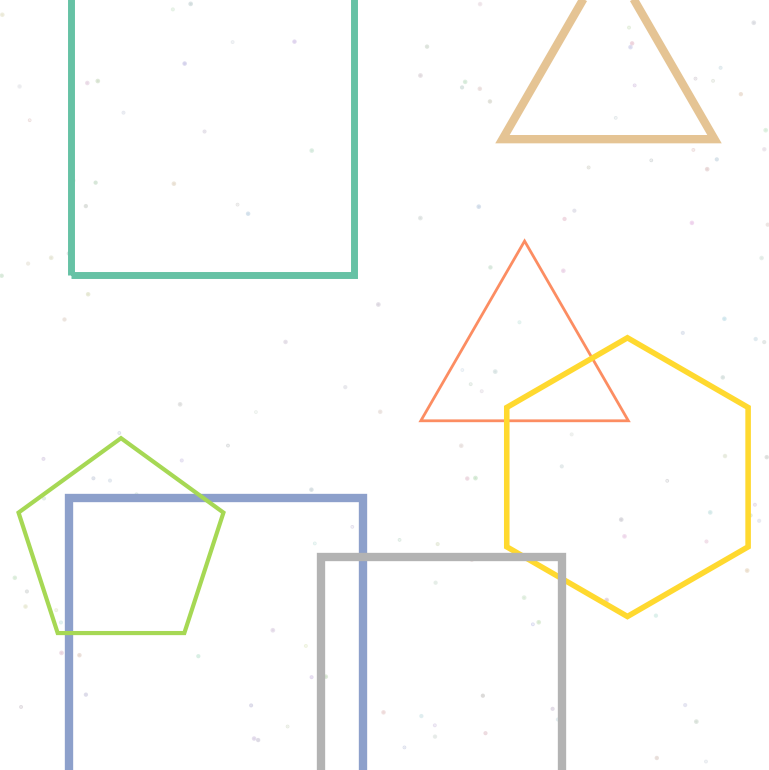[{"shape": "square", "thickness": 2.5, "radius": 0.92, "center": [0.276, 0.827]}, {"shape": "triangle", "thickness": 1, "radius": 0.78, "center": [0.681, 0.531]}, {"shape": "square", "thickness": 3, "radius": 0.96, "center": [0.28, 0.162]}, {"shape": "pentagon", "thickness": 1.5, "radius": 0.7, "center": [0.157, 0.291]}, {"shape": "hexagon", "thickness": 2, "radius": 0.9, "center": [0.815, 0.38]}, {"shape": "triangle", "thickness": 3, "radius": 0.79, "center": [0.79, 0.899]}, {"shape": "square", "thickness": 3, "radius": 0.78, "center": [0.573, 0.121]}]